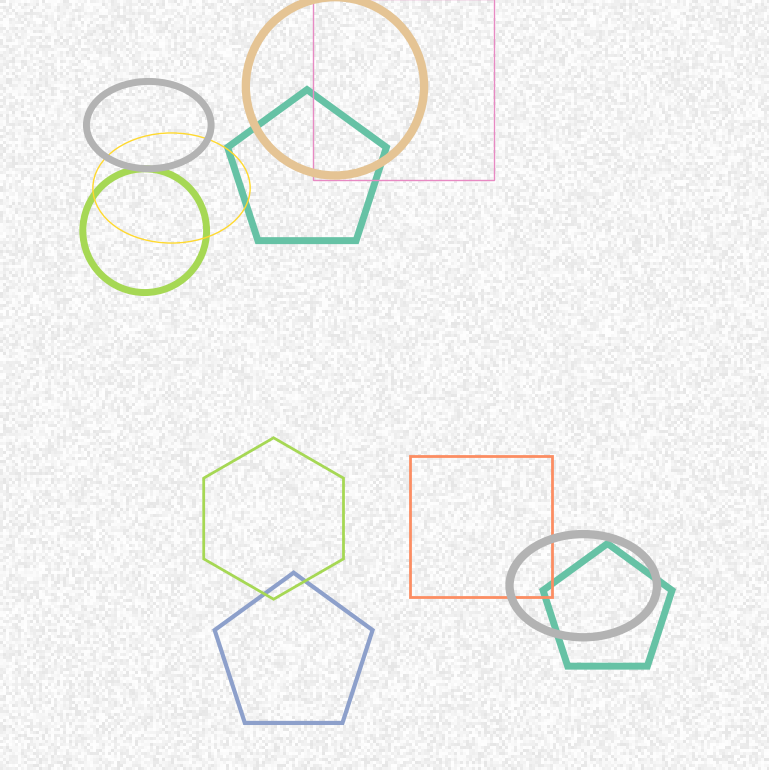[{"shape": "pentagon", "thickness": 2.5, "radius": 0.44, "center": [0.789, 0.206]}, {"shape": "pentagon", "thickness": 2.5, "radius": 0.54, "center": [0.399, 0.775]}, {"shape": "square", "thickness": 1, "radius": 0.46, "center": [0.625, 0.316]}, {"shape": "pentagon", "thickness": 1.5, "radius": 0.54, "center": [0.381, 0.148]}, {"shape": "square", "thickness": 0.5, "radius": 0.59, "center": [0.524, 0.884]}, {"shape": "circle", "thickness": 2.5, "radius": 0.4, "center": [0.188, 0.7]}, {"shape": "hexagon", "thickness": 1, "radius": 0.52, "center": [0.355, 0.327]}, {"shape": "oval", "thickness": 0.5, "radius": 0.51, "center": [0.223, 0.756]}, {"shape": "circle", "thickness": 3, "radius": 0.58, "center": [0.435, 0.888]}, {"shape": "oval", "thickness": 2.5, "radius": 0.4, "center": [0.193, 0.838]}, {"shape": "oval", "thickness": 3, "radius": 0.48, "center": [0.757, 0.239]}]